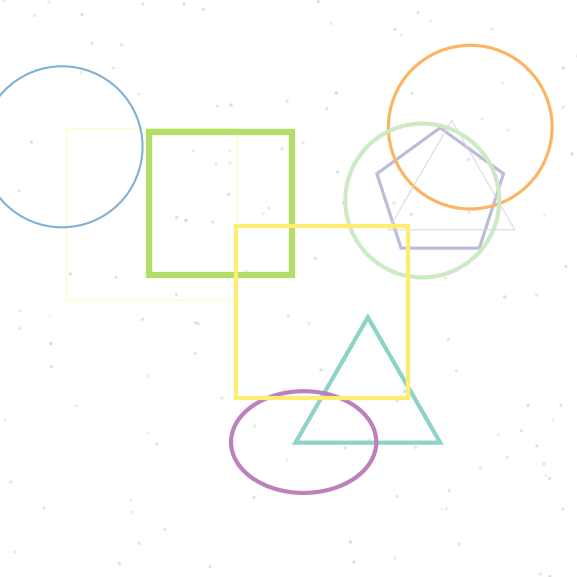[{"shape": "triangle", "thickness": 2, "radius": 0.72, "center": [0.637, 0.305]}, {"shape": "square", "thickness": 0.5, "radius": 0.74, "center": [0.262, 0.629]}, {"shape": "pentagon", "thickness": 1.5, "radius": 0.58, "center": [0.762, 0.663]}, {"shape": "circle", "thickness": 1, "radius": 0.7, "center": [0.107, 0.745]}, {"shape": "circle", "thickness": 1.5, "radius": 0.71, "center": [0.814, 0.779]}, {"shape": "square", "thickness": 3, "radius": 0.62, "center": [0.382, 0.646]}, {"shape": "triangle", "thickness": 0.5, "radius": 0.63, "center": [0.782, 0.664]}, {"shape": "oval", "thickness": 2, "radius": 0.63, "center": [0.526, 0.234]}, {"shape": "circle", "thickness": 2, "radius": 0.67, "center": [0.731, 0.652]}, {"shape": "square", "thickness": 2, "radius": 0.74, "center": [0.557, 0.458]}]